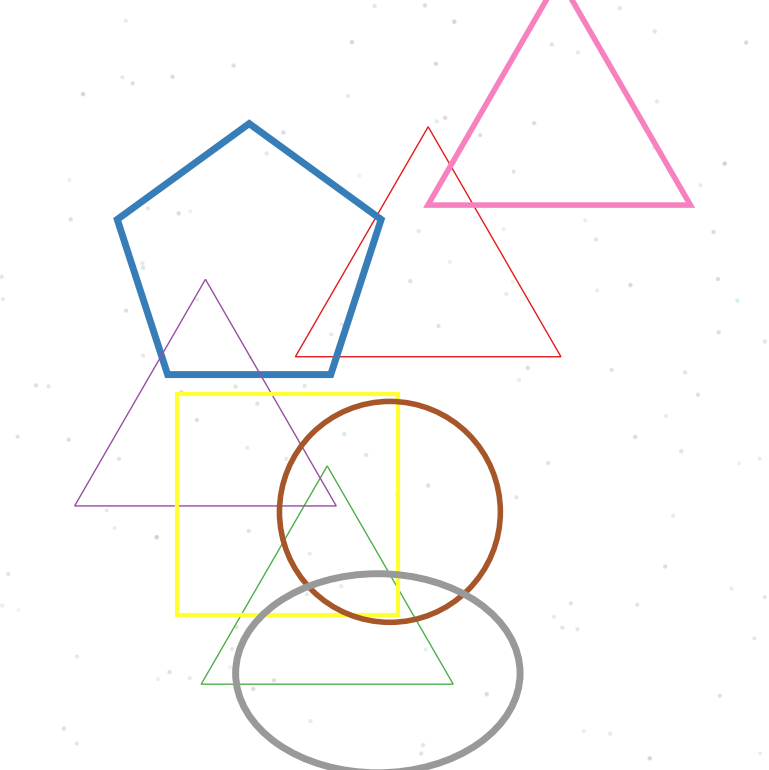[{"shape": "triangle", "thickness": 0.5, "radius": 1.0, "center": [0.556, 0.636]}, {"shape": "pentagon", "thickness": 2.5, "radius": 0.9, "center": [0.324, 0.659]}, {"shape": "triangle", "thickness": 0.5, "radius": 0.94, "center": [0.425, 0.206]}, {"shape": "triangle", "thickness": 0.5, "radius": 0.98, "center": [0.267, 0.441]}, {"shape": "square", "thickness": 1.5, "radius": 0.72, "center": [0.374, 0.345]}, {"shape": "circle", "thickness": 2, "radius": 0.72, "center": [0.506, 0.335]}, {"shape": "triangle", "thickness": 2, "radius": 0.98, "center": [0.726, 0.832]}, {"shape": "oval", "thickness": 2.5, "radius": 0.92, "center": [0.491, 0.126]}]